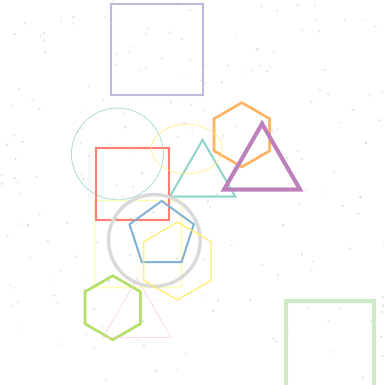[{"shape": "triangle", "thickness": 1.5, "radius": 0.49, "center": [0.526, 0.539]}, {"shape": "circle", "thickness": 0.5, "radius": 0.6, "center": [0.305, 0.6]}, {"shape": "square", "thickness": 1, "radius": 0.57, "center": [0.357, 0.367]}, {"shape": "square", "thickness": 1.5, "radius": 0.59, "center": [0.407, 0.871]}, {"shape": "square", "thickness": 1.5, "radius": 0.47, "center": [0.344, 0.523]}, {"shape": "pentagon", "thickness": 1.5, "radius": 0.44, "center": [0.42, 0.39]}, {"shape": "hexagon", "thickness": 2, "radius": 0.42, "center": [0.628, 0.65]}, {"shape": "hexagon", "thickness": 2, "radius": 0.42, "center": [0.293, 0.201]}, {"shape": "triangle", "thickness": 0.5, "radius": 0.51, "center": [0.356, 0.174]}, {"shape": "circle", "thickness": 2.5, "radius": 0.6, "center": [0.401, 0.375]}, {"shape": "triangle", "thickness": 3, "radius": 0.57, "center": [0.681, 0.565]}, {"shape": "square", "thickness": 3, "radius": 0.57, "center": [0.856, 0.103]}, {"shape": "oval", "thickness": 0.5, "radius": 0.46, "center": [0.485, 0.613]}, {"shape": "hexagon", "thickness": 1, "radius": 0.5, "center": [0.461, 0.322]}]